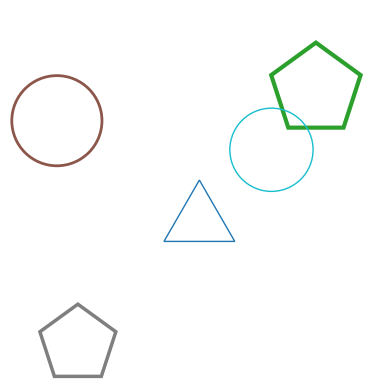[{"shape": "triangle", "thickness": 1, "radius": 0.53, "center": [0.518, 0.426]}, {"shape": "pentagon", "thickness": 3, "radius": 0.61, "center": [0.821, 0.767]}, {"shape": "circle", "thickness": 2, "radius": 0.59, "center": [0.148, 0.686]}, {"shape": "pentagon", "thickness": 2.5, "radius": 0.52, "center": [0.202, 0.106]}, {"shape": "circle", "thickness": 1, "radius": 0.54, "center": [0.705, 0.611]}]